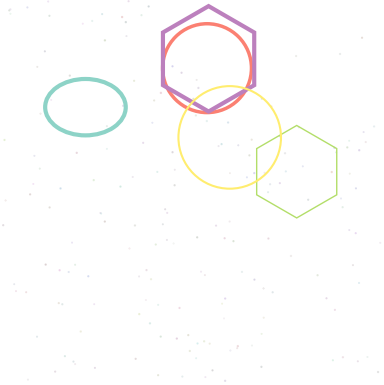[{"shape": "oval", "thickness": 3, "radius": 0.52, "center": [0.222, 0.722]}, {"shape": "circle", "thickness": 2.5, "radius": 0.58, "center": [0.538, 0.823]}, {"shape": "hexagon", "thickness": 1, "radius": 0.6, "center": [0.771, 0.554]}, {"shape": "hexagon", "thickness": 3, "radius": 0.68, "center": [0.542, 0.847]}, {"shape": "circle", "thickness": 1.5, "radius": 0.67, "center": [0.597, 0.643]}]